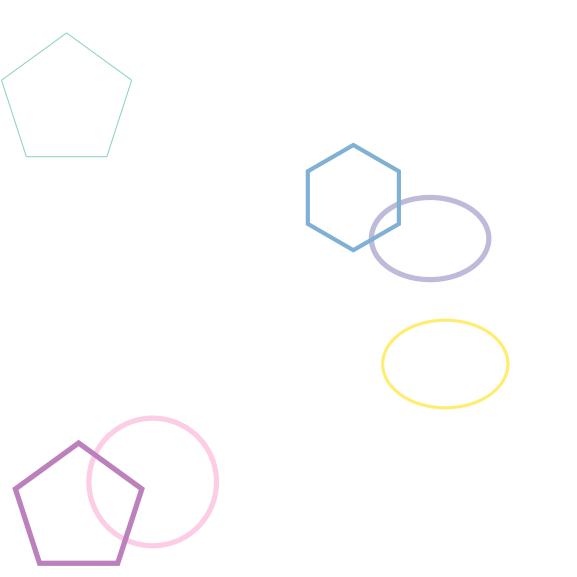[{"shape": "pentagon", "thickness": 0.5, "radius": 0.59, "center": [0.115, 0.824]}, {"shape": "oval", "thickness": 2.5, "radius": 0.51, "center": [0.745, 0.586]}, {"shape": "hexagon", "thickness": 2, "radius": 0.46, "center": [0.612, 0.657]}, {"shape": "circle", "thickness": 2.5, "radius": 0.55, "center": [0.264, 0.165]}, {"shape": "pentagon", "thickness": 2.5, "radius": 0.58, "center": [0.136, 0.117]}, {"shape": "oval", "thickness": 1.5, "radius": 0.54, "center": [0.771, 0.369]}]